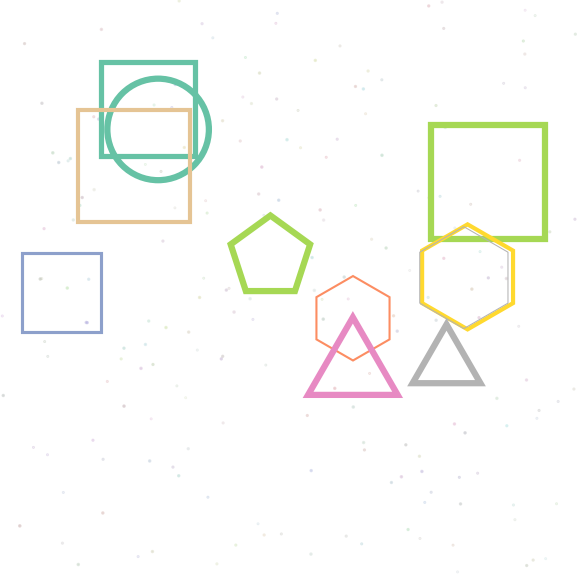[{"shape": "circle", "thickness": 3, "radius": 0.44, "center": [0.274, 0.775]}, {"shape": "square", "thickness": 2.5, "radius": 0.41, "center": [0.256, 0.811]}, {"shape": "hexagon", "thickness": 1, "radius": 0.37, "center": [0.611, 0.448]}, {"shape": "square", "thickness": 1.5, "radius": 0.34, "center": [0.107, 0.492]}, {"shape": "triangle", "thickness": 3, "radius": 0.45, "center": [0.611, 0.36]}, {"shape": "pentagon", "thickness": 3, "radius": 0.36, "center": [0.468, 0.554]}, {"shape": "square", "thickness": 3, "radius": 0.49, "center": [0.845, 0.684]}, {"shape": "hexagon", "thickness": 2, "radius": 0.45, "center": [0.81, 0.52]}, {"shape": "square", "thickness": 2, "radius": 0.49, "center": [0.232, 0.711]}, {"shape": "hexagon", "thickness": 0.5, "radius": 0.44, "center": [0.803, 0.518]}, {"shape": "triangle", "thickness": 3, "radius": 0.34, "center": [0.773, 0.369]}]